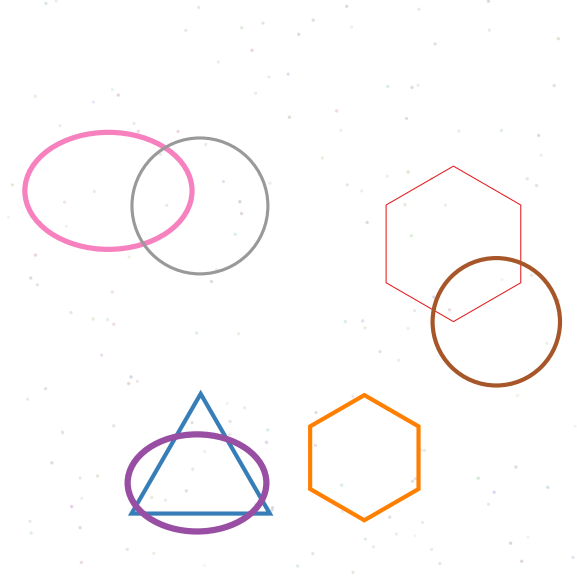[{"shape": "hexagon", "thickness": 0.5, "radius": 0.67, "center": [0.785, 0.577]}, {"shape": "triangle", "thickness": 2, "radius": 0.69, "center": [0.348, 0.179]}, {"shape": "oval", "thickness": 3, "radius": 0.6, "center": [0.341, 0.163]}, {"shape": "hexagon", "thickness": 2, "radius": 0.54, "center": [0.631, 0.207]}, {"shape": "circle", "thickness": 2, "radius": 0.55, "center": [0.859, 0.442]}, {"shape": "oval", "thickness": 2.5, "radius": 0.72, "center": [0.188, 0.669]}, {"shape": "circle", "thickness": 1.5, "radius": 0.59, "center": [0.346, 0.643]}]